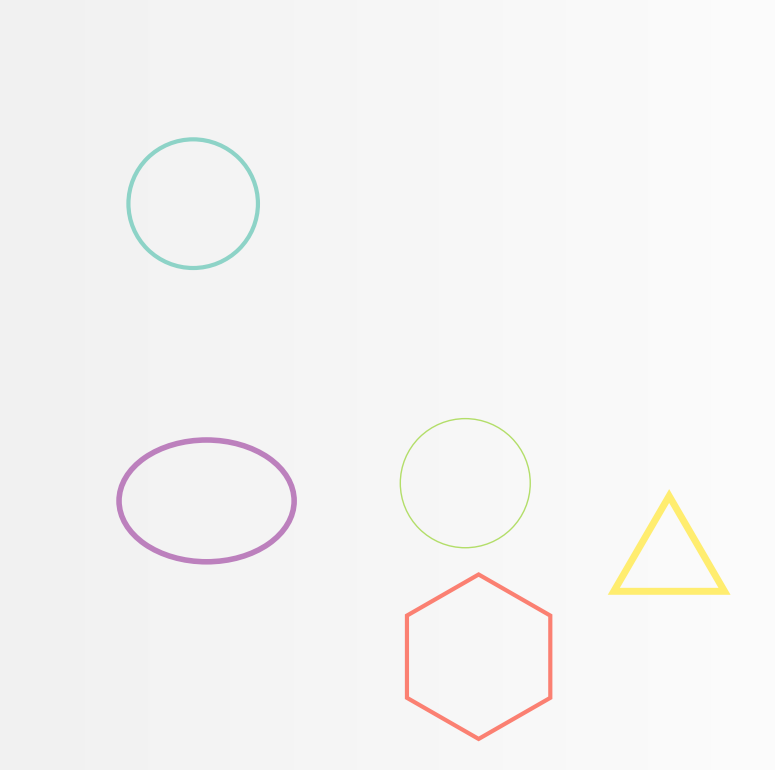[{"shape": "circle", "thickness": 1.5, "radius": 0.42, "center": [0.249, 0.735]}, {"shape": "hexagon", "thickness": 1.5, "radius": 0.53, "center": [0.618, 0.147]}, {"shape": "circle", "thickness": 0.5, "radius": 0.42, "center": [0.6, 0.372]}, {"shape": "oval", "thickness": 2, "radius": 0.56, "center": [0.267, 0.349]}, {"shape": "triangle", "thickness": 2.5, "radius": 0.41, "center": [0.863, 0.273]}]